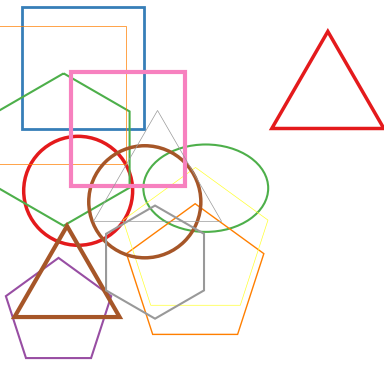[{"shape": "triangle", "thickness": 2.5, "radius": 0.84, "center": [0.852, 0.75]}, {"shape": "circle", "thickness": 2.5, "radius": 0.71, "center": [0.203, 0.504]}, {"shape": "square", "thickness": 2, "radius": 0.79, "center": [0.216, 0.823]}, {"shape": "oval", "thickness": 1.5, "radius": 0.81, "center": [0.534, 0.511]}, {"shape": "hexagon", "thickness": 1.5, "radius": 0.99, "center": [0.165, 0.612]}, {"shape": "pentagon", "thickness": 1.5, "radius": 0.72, "center": [0.152, 0.186]}, {"shape": "pentagon", "thickness": 1, "radius": 0.94, "center": [0.507, 0.283]}, {"shape": "square", "thickness": 0.5, "radius": 0.9, "center": [0.147, 0.753]}, {"shape": "pentagon", "thickness": 0.5, "radius": 0.99, "center": [0.508, 0.367]}, {"shape": "triangle", "thickness": 3, "radius": 0.79, "center": [0.174, 0.255]}, {"shape": "circle", "thickness": 2.5, "radius": 0.73, "center": [0.376, 0.476]}, {"shape": "square", "thickness": 3, "radius": 0.74, "center": [0.332, 0.665]}, {"shape": "hexagon", "thickness": 1.5, "radius": 0.73, "center": [0.403, 0.319]}, {"shape": "triangle", "thickness": 0.5, "radius": 0.96, "center": [0.409, 0.521]}]